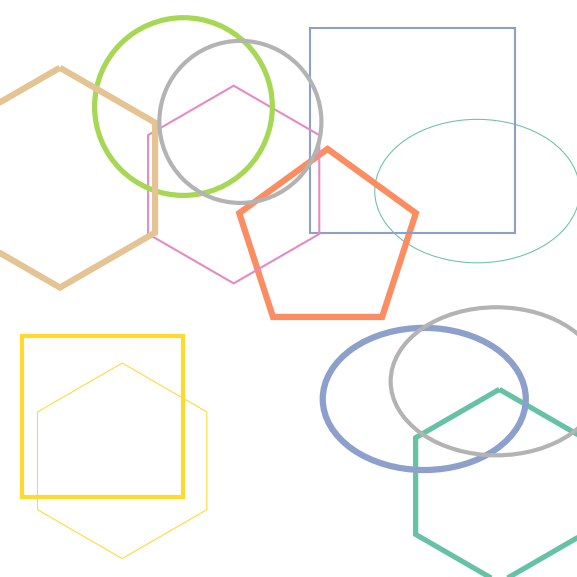[{"shape": "hexagon", "thickness": 2.5, "radius": 0.84, "center": [0.865, 0.157]}, {"shape": "oval", "thickness": 0.5, "radius": 0.89, "center": [0.826, 0.668]}, {"shape": "pentagon", "thickness": 3, "radius": 0.8, "center": [0.567, 0.58]}, {"shape": "oval", "thickness": 3, "radius": 0.88, "center": [0.735, 0.308]}, {"shape": "square", "thickness": 1, "radius": 0.89, "center": [0.714, 0.773]}, {"shape": "hexagon", "thickness": 1, "radius": 0.86, "center": [0.405, 0.68]}, {"shape": "circle", "thickness": 2.5, "radius": 0.77, "center": [0.318, 0.815]}, {"shape": "hexagon", "thickness": 0.5, "radius": 0.85, "center": [0.212, 0.201]}, {"shape": "square", "thickness": 2, "radius": 0.7, "center": [0.178, 0.278]}, {"shape": "hexagon", "thickness": 3, "radius": 0.95, "center": [0.104, 0.692]}, {"shape": "circle", "thickness": 2, "radius": 0.7, "center": [0.416, 0.788]}, {"shape": "oval", "thickness": 2, "radius": 0.92, "center": [0.86, 0.339]}]